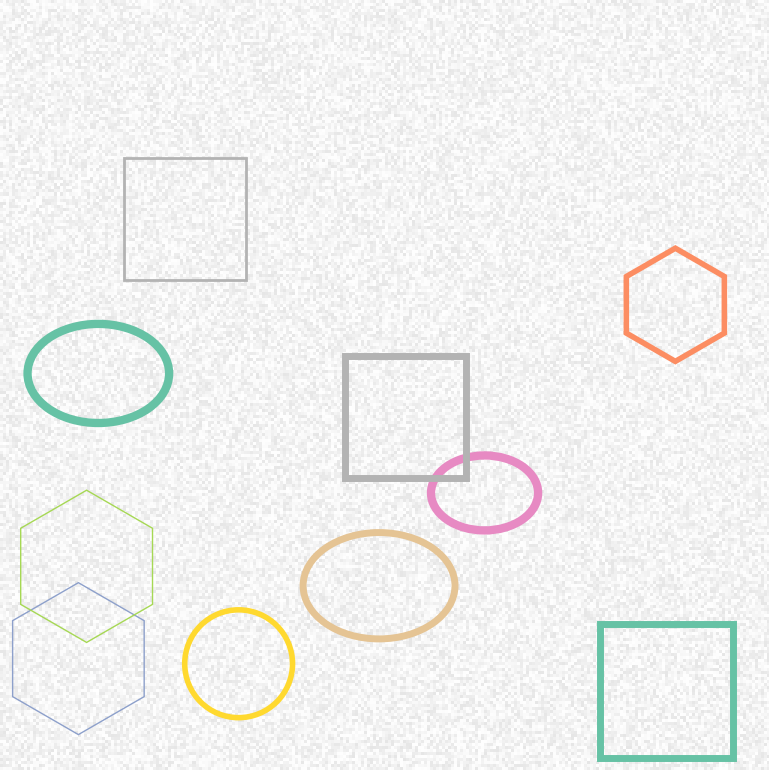[{"shape": "oval", "thickness": 3, "radius": 0.46, "center": [0.128, 0.515]}, {"shape": "square", "thickness": 2.5, "radius": 0.43, "center": [0.866, 0.103]}, {"shape": "hexagon", "thickness": 2, "radius": 0.37, "center": [0.877, 0.604]}, {"shape": "hexagon", "thickness": 0.5, "radius": 0.49, "center": [0.102, 0.145]}, {"shape": "oval", "thickness": 3, "radius": 0.35, "center": [0.629, 0.36]}, {"shape": "hexagon", "thickness": 0.5, "radius": 0.49, "center": [0.112, 0.265]}, {"shape": "circle", "thickness": 2, "radius": 0.35, "center": [0.31, 0.138]}, {"shape": "oval", "thickness": 2.5, "radius": 0.49, "center": [0.492, 0.239]}, {"shape": "square", "thickness": 2.5, "radius": 0.39, "center": [0.526, 0.458]}, {"shape": "square", "thickness": 1, "radius": 0.4, "center": [0.24, 0.715]}]